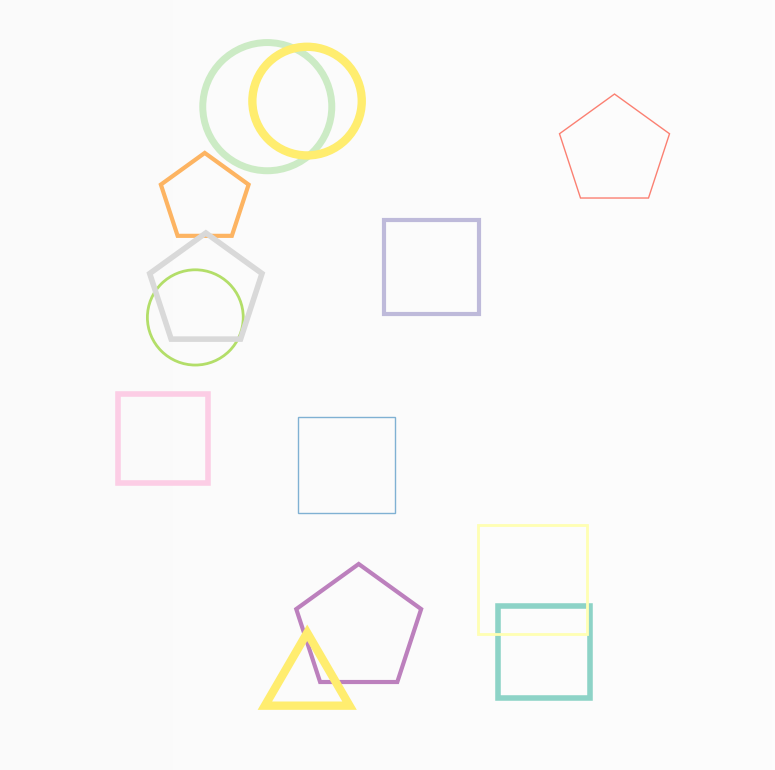[{"shape": "square", "thickness": 2, "radius": 0.3, "center": [0.702, 0.153]}, {"shape": "square", "thickness": 1, "radius": 0.35, "center": [0.687, 0.247]}, {"shape": "square", "thickness": 1.5, "radius": 0.31, "center": [0.557, 0.654]}, {"shape": "pentagon", "thickness": 0.5, "radius": 0.37, "center": [0.793, 0.803]}, {"shape": "square", "thickness": 0.5, "radius": 0.31, "center": [0.447, 0.396]}, {"shape": "pentagon", "thickness": 1.5, "radius": 0.3, "center": [0.264, 0.742]}, {"shape": "circle", "thickness": 1, "radius": 0.31, "center": [0.252, 0.588]}, {"shape": "square", "thickness": 2, "radius": 0.29, "center": [0.21, 0.43]}, {"shape": "pentagon", "thickness": 2, "radius": 0.38, "center": [0.266, 0.621]}, {"shape": "pentagon", "thickness": 1.5, "radius": 0.42, "center": [0.463, 0.183]}, {"shape": "circle", "thickness": 2.5, "radius": 0.42, "center": [0.345, 0.861]}, {"shape": "circle", "thickness": 3, "radius": 0.35, "center": [0.396, 0.869]}, {"shape": "triangle", "thickness": 3, "radius": 0.32, "center": [0.396, 0.115]}]